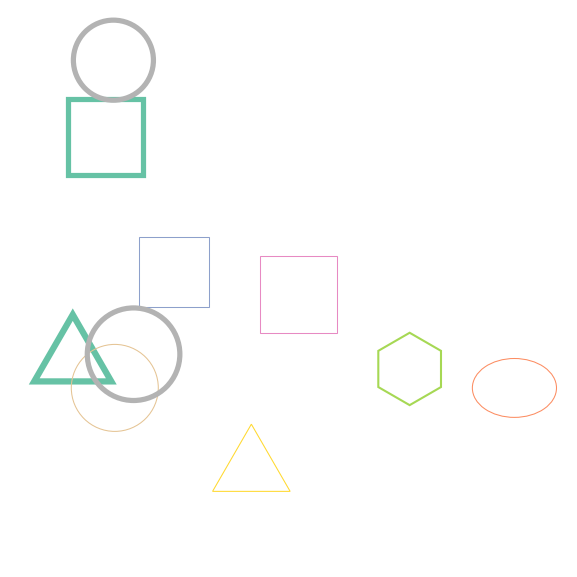[{"shape": "triangle", "thickness": 3, "radius": 0.39, "center": [0.126, 0.377]}, {"shape": "square", "thickness": 2.5, "radius": 0.33, "center": [0.183, 0.762]}, {"shape": "oval", "thickness": 0.5, "radius": 0.36, "center": [0.891, 0.327]}, {"shape": "square", "thickness": 0.5, "radius": 0.3, "center": [0.301, 0.528]}, {"shape": "square", "thickness": 0.5, "radius": 0.33, "center": [0.517, 0.489]}, {"shape": "hexagon", "thickness": 1, "radius": 0.31, "center": [0.709, 0.36]}, {"shape": "triangle", "thickness": 0.5, "radius": 0.39, "center": [0.435, 0.187]}, {"shape": "circle", "thickness": 0.5, "radius": 0.38, "center": [0.199, 0.327]}, {"shape": "circle", "thickness": 2.5, "radius": 0.4, "center": [0.231, 0.386]}, {"shape": "circle", "thickness": 2.5, "radius": 0.35, "center": [0.196, 0.895]}]